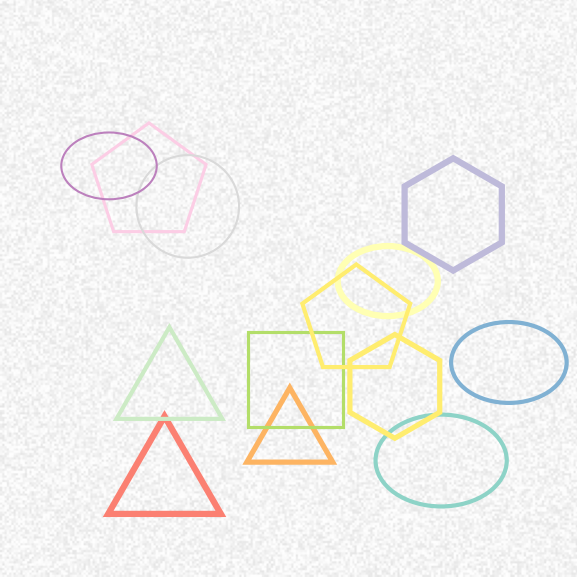[{"shape": "oval", "thickness": 2, "radius": 0.57, "center": [0.764, 0.202]}, {"shape": "oval", "thickness": 3, "radius": 0.43, "center": [0.671, 0.512]}, {"shape": "hexagon", "thickness": 3, "radius": 0.49, "center": [0.785, 0.628]}, {"shape": "triangle", "thickness": 3, "radius": 0.56, "center": [0.285, 0.166]}, {"shape": "oval", "thickness": 2, "radius": 0.5, "center": [0.881, 0.371]}, {"shape": "triangle", "thickness": 2.5, "radius": 0.43, "center": [0.502, 0.242]}, {"shape": "square", "thickness": 1.5, "radius": 0.41, "center": [0.511, 0.342]}, {"shape": "pentagon", "thickness": 1.5, "radius": 0.52, "center": [0.258, 0.682]}, {"shape": "circle", "thickness": 1, "radius": 0.44, "center": [0.325, 0.642]}, {"shape": "oval", "thickness": 1, "radius": 0.41, "center": [0.189, 0.712]}, {"shape": "triangle", "thickness": 2, "radius": 0.53, "center": [0.293, 0.327]}, {"shape": "hexagon", "thickness": 2.5, "radius": 0.45, "center": [0.684, 0.33]}, {"shape": "pentagon", "thickness": 2, "radius": 0.49, "center": [0.617, 0.443]}]